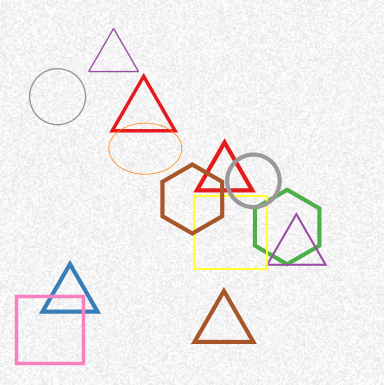[{"shape": "triangle", "thickness": 2.5, "radius": 0.47, "center": [0.373, 0.707]}, {"shape": "triangle", "thickness": 3, "radius": 0.41, "center": [0.583, 0.547]}, {"shape": "triangle", "thickness": 3, "radius": 0.41, "center": [0.182, 0.232]}, {"shape": "hexagon", "thickness": 3, "radius": 0.48, "center": [0.746, 0.41]}, {"shape": "triangle", "thickness": 1, "radius": 0.37, "center": [0.295, 0.851]}, {"shape": "triangle", "thickness": 1.5, "radius": 0.44, "center": [0.77, 0.356]}, {"shape": "oval", "thickness": 0.5, "radius": 0.47, "center": [0.377, 0.614]}, {"shape": "square", "thickness": 1.5, "radius": 0.48, "center": [0.599, 0.395]}, {"shape": "triangle", "thickness": 3, "radius": 0.44, "center": [0.582, 0.156]}, {"shape": "hexagon", "thickness": 3, "radius": 0.45, "center": [0.5, 0.483]}, {"shape": "square", "thickness": 2.5, "radius": 0.44, "center": [0.128, 0.144]}, {"shape": "circle", "thickness": 3, "radius": 0.34, "center": [0.658, 0.53]}, {"shape": "circle", "thickness": 1, "radius": 0.36, "center": [0.15, 0.749]}]